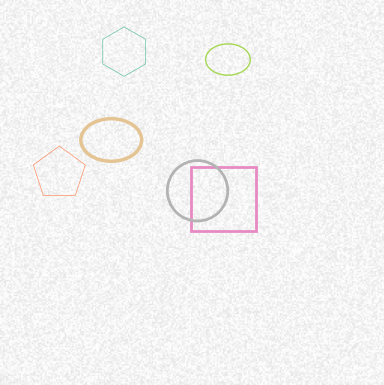[{"shape": "hexagon", "thickness": 0.5, "radius": 0.32, "center": [0.322, 0.866]}, {"shape": "pentagon", "thickness": 0.5, "radius": 0.35, "center": [0.154, 0.55]}, {"shape": "square", "thickness": 2, "radius": 0.42, "center": [0.581, 0.483]}, {"shape": "oval", "thickness": 1, "radius": 0.29, "center": [0.592, 0.845]}, {"shape": "oval", "thickness": 2.5, "radius": 0.4, "center": [0.289, 0.636]}, {"shape": "circle", "thickness": 2, "radius": 0.39, "center": [0.513, 0.504]}]